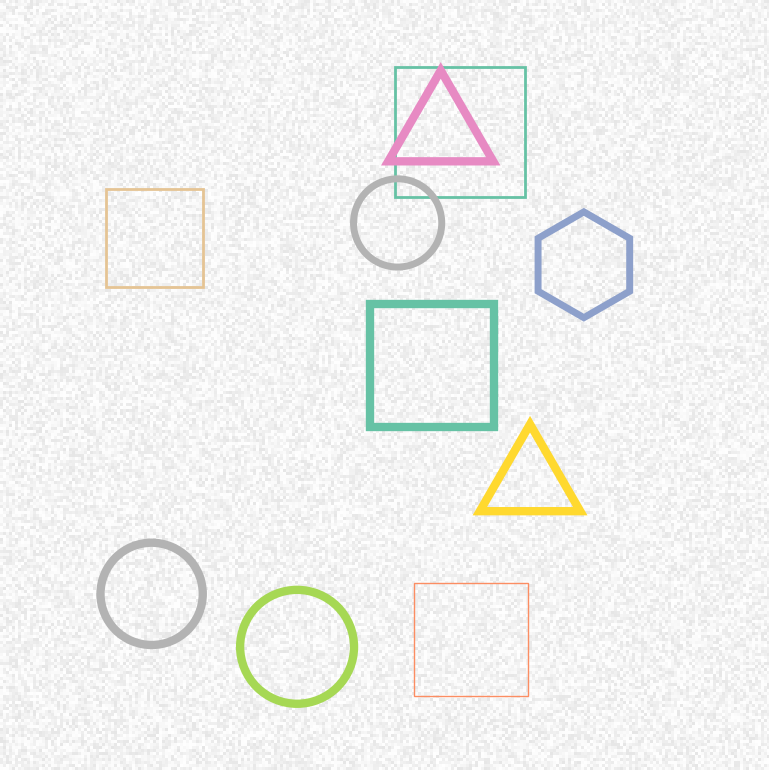[{"shape": "square", "thickness": 1, "radius": 0.42, "center": [0.597, 0.828]}, {"shape": "square", "thickness": 3, "radius": 0.4, "center": [0.561, 0.525]}, {"shape": "square", "thickness": 0.5, "radius": 0.37, "center": [0.612, 0.169]}, {"shape": "hexagon", "thickness": 2.5, "radius": 0.34, "center": [0.758, 0.656]}, {"shape": "triangle", "thickness": 3, "radius": 0.39, "center": [0.572, 0.83]}, {"shape": "circle", "thickness": 3, "radius": 0.37, "center": [0.386, 0.16]}, {"shape": "triangle", "thickness": 3, "radius": 0.38, "center": [0.688, 0.374]}, {"shape": "square", "thickness": 1, "radius": 0.32, "center": [0.2, 0.691]}, {"shape": "circle", "thickness": 2.5, "radius": 0.29, "center": [0.516, 0.71]}, {"shape": "circle", "thickness": 3, "radius": 0.33, "center": [0.197, 0.229]}]